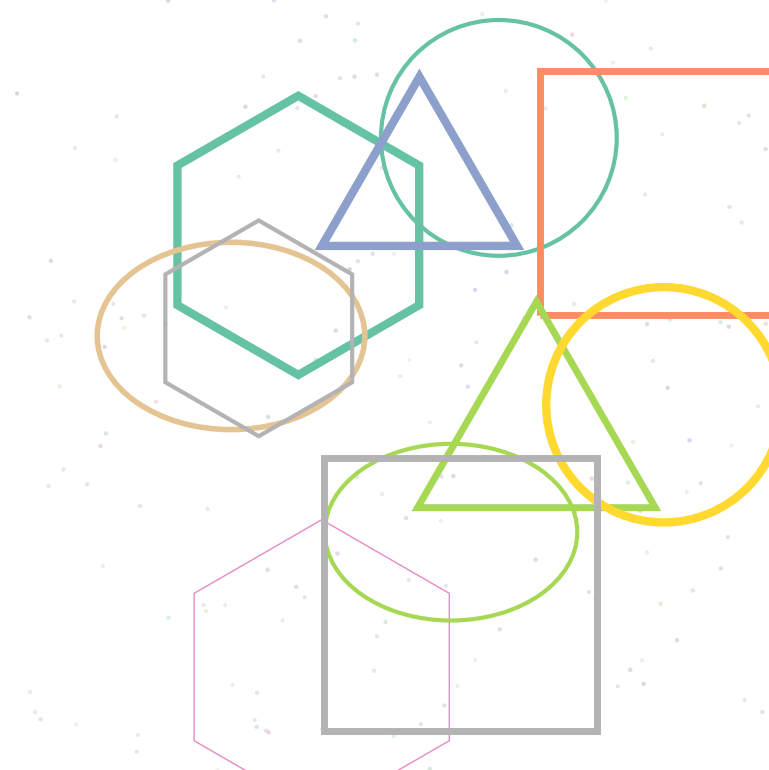[{"shape": "hexagon", "thickness": 3, "radius": 0.91, "center": [0.387, 0.694]}, {"shape": "circle", "thickness": 1.5, "radius": 0.77, "center": [0.648, 0.821]}, {"shape": "square", "thickness": 2.5, "radius": 0.79, "center": [0.86, 0.75]}, {"shape": "triangle", "thickness": 3, "radius": 0.73, "center": [0.545, 0.754]}, {"shape": "hexagon", "thickness": 0.5, "radius": 0.96, "center": [0.418, 0.134]}, {"shape": "oval", "thickness": 1.5, "radius": 0.82, "center": [0.586, 0.309]}, {"shape": "triangle", "thickness": 2.5, "radius": 0.89, "center": [0.697, 0.43]}, {"shape": "circle", "thickness": 3, "radius": 0.76, "center": [0.862, 0.474]}, {"shape": "oval", "thickness": 2, "radius": 0.87, "center": [0.3, 0.564]}, {"shape": "hexagon", "thickness": 1.5, "radius": 0.7, "center": [0.336, 0.574]}, {"shape": "square", "thickness": 2.5, "radius": 0.89, "center": [0.598, 0.228]}]